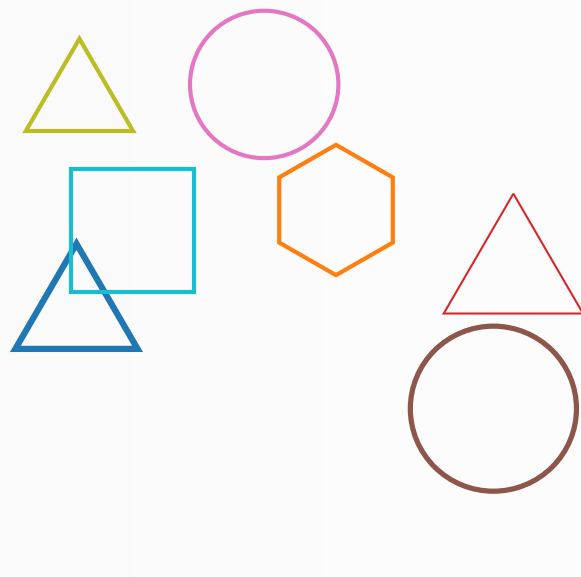[{"shape": "triangle", "thickness": 3, "radius": 0.61, "center": [0.132, 0.456]}, {"shape": "hexagon", "thickness": 2, "radius": 0.56, "center": [0.578, 0.635]}, {"shape": "triangle", "thickness": 1, "radius": 0.69, "center": [0.883, 0.525]}, {"shape": "circle", "thickness": 2.5, "radius": 0.71, "center": [0.849, 0.291]}, {"shape": "circle", "thickness": 2, "radius": 0.64, "center": [0.455, 0.853]}, {"shape": "triangle", "thickness": 2, "radius": 0.53, "center": [0.137, 0.826]}, {"shape": "square", "thickness": 2, "radius": 0.53, "center": [0.228, 0.601]}]